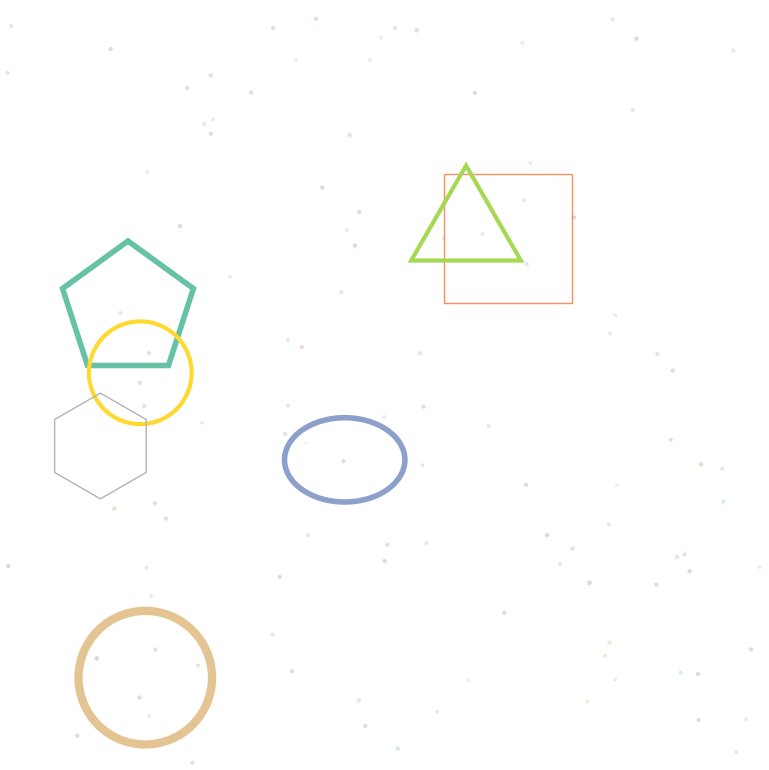[{"shape": "pentagon", "thickness": 2, "radius": 0.45, "center": [0.166, 0.598]}, {"shape": "square", "thickness": 0.5, "radius": 0.42, "center": [0.66, 0.69]}, {"shape": "oval", "thickness": 2, "radius": 0.39, "center": [0.448, 0.403]}, {"shape": "triangle", "thickness": 1.5, "radius": 0.41, "center": [0.605, 0.703]}, {"shape": "circle", "thickness": 1.5, "radius": 0.33, "center": [0.182, 0.516]}, {"shape": "circle", "thickness": 3, "radius": 0.43, "center": [0.189, 0.12]}, {"shape": "hexagon", "thickness": 0.5, "radius": 0.34, "center": [0.13, 0.421]}]